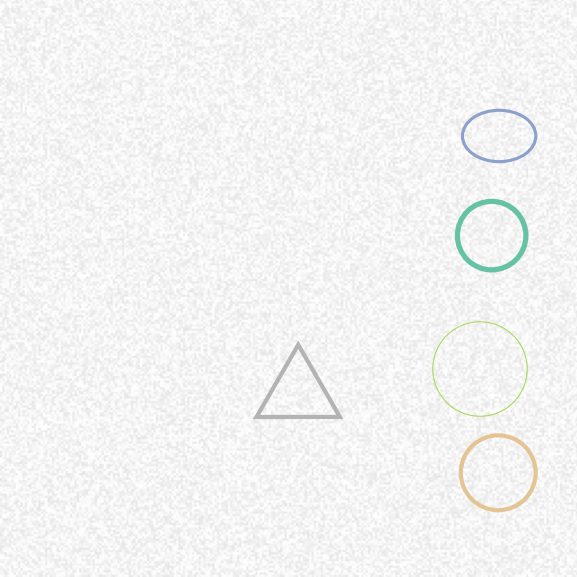[{"shape": "circle", "thickness": 2.5, "radius": 0.3, "center": [0.851, 0.591]}, {"shape": "oval", "thickness": 1.5, "radius": 0.32, "center": [0.864, 0.764]}, {"shape": "circle", "thickness": 0.5, "radius": 0.41, "center": [0.831, 0.36]}, {"shape": "circle", "thickness": 2, "radius": 0.32, "center": [0.863, 0.18]}, {"shape": "triangle", "thickness": 2, "radius": 0.42, "center": [0.516, 0.319]}]